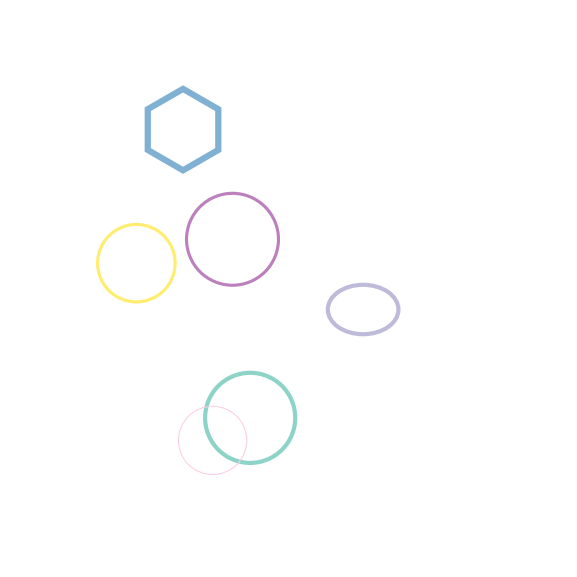[{"shape": "circle", "thickness": 2, "radius": 0.39, "center": [0.433, 0.276]}, {"shape": "oval", "thickness": 2, "radius": 0.31, "center": [0.629, 0.463]}, {"shape": "hexagon", "thickness": 3, "radius": 0.35, "center": [0.317, 0.775]}, {"shape": "circle", "thickness": 0.5, "radius": 0.3, "center": [0.368, 0.236]}, {"shape": "circle", "thickness": 1.5, "radius": 0.4, "center": [0.403, 0.585]}, {"shape": "circle", "thickness": 1.5, "radius": 0.34, "center": [0.236, 0.543]}]